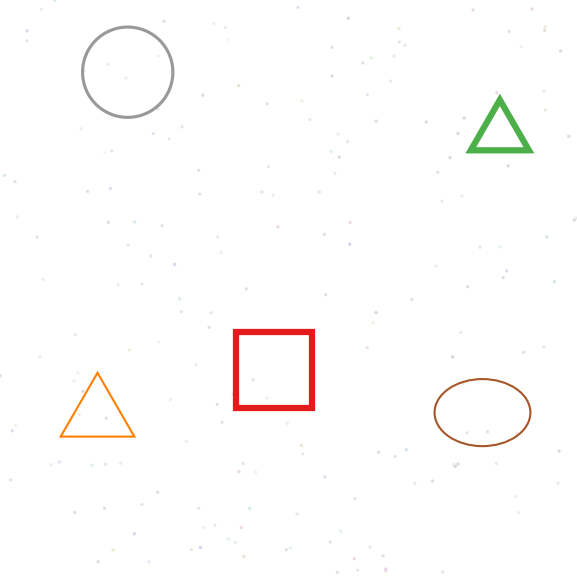[{"shape": "square", "thickness": 3, "radius": 0.33, "center": [0.475, 0.358]}, {"shape": "triangle", "thickness": 3, "radius": 0.29, "center": [0.866, 0.768]}, {"shape": "triangle", "thickness": 1, "radius": 0.37, "center": [0.169, 0.28]}, {"shape": "oval", "thickness": 1, "radius": 0.41, "center": [0.835, 0.285]}, {"shape": "circle", "thickness": 1.5, "radius": 0.39, "center": [0.221, 0.874]}]